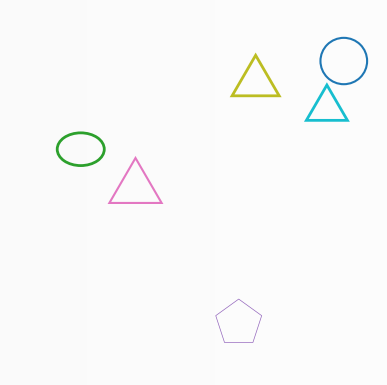[{"shape": "circle", "thickness": 1.5, "radius": 0.3, "center": [0.887, 0.841]}, {"shape": "oval", "thickness": 2, "radius": 0.3, "center": [0.208, 0.612]}, {"shape": "pentagon", "thickness": 0.5, "radius": 0.31, "center": [0.616, 0.161]}, {"shape": "triangle", "thickness": 1.5, "radius": 0.39, "center": [0.35, 0.512]}, {"shape": "triangle", "thickness": 2, "radius": 0.35, "center": [0.66, 0.786]}, {"shape": "triangle", "thickness": 2, "radius": 0.31, "center": [0.844, 0.718]}]